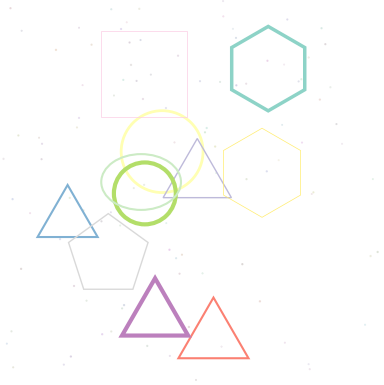[{"shape": "hexagon", "thickness": 2.5, "radius": 0.55, "center": [0.697, 0.822]}, {"shape": "circle", "thickness": 2, "radius": 0.53, "center": [0.421, 0.606]}, {"shape": "triangle", "thickness": 1, "radius": 0.51, "center": [0.512, 0.538]}, {"shape": "triangle", "thickness": 1.5, "radius": 0.53, "center": [0.554, 0.122]}, {"shape": "triangle", "thickness": 1.5, "radius": 0.45, "center": [0.176, 0.429]}, {"shape": "circle", "thickness": 3, "radius": 0.4, "center": [0.376, 0.498]}, {"shape": "square", "thickness": 0.5, "radius": 0.56, "center": [0.374, 0.807]}, {"shape": "pentagon", "thickness": 1, "radius": 0.54, "center": [0.281, 0.337]}, {"shape": "triangle", "thickness": 3, "radius": 0.5, "center": [0.403, 0.178]}, {"shape": "oval", "thickness": 1.5, "radius": 0.52, "center": [0.367, 0.527]}, {"shape": "hexagon", "thickness": 0.5, "radius": 0.58, "center": [0.681, 0.551]}]